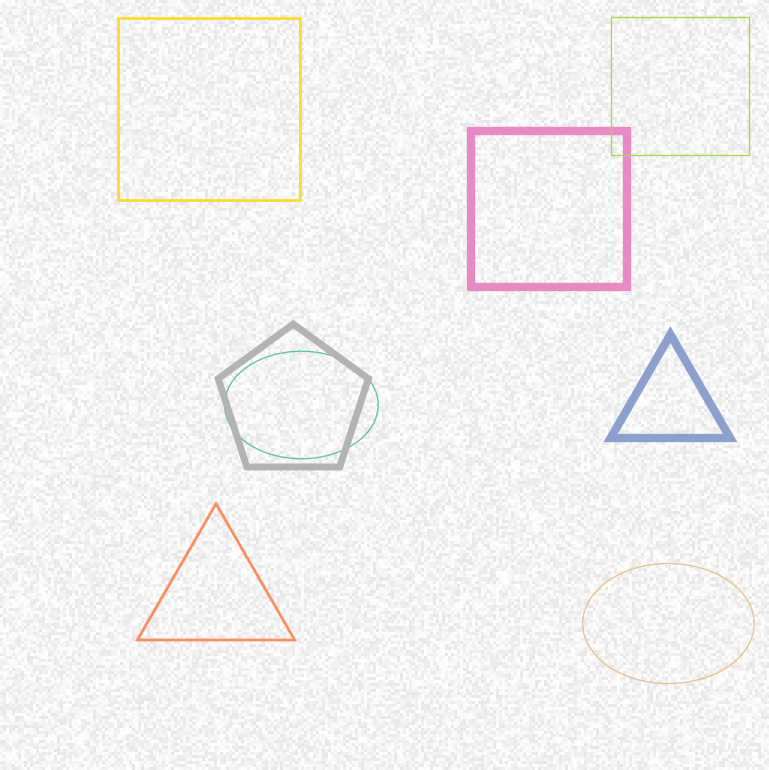[{"shape": "oval", "thickness": 0.5, "radius": 0.5, "center": [0.391, 0.474]}, {"shape": "triangle", "thickness": 1, "radius": 0.59, "center": [0.281, 0.228]}, {"shape": "triangle", "thickness": 3, "radius": 0.45, "center": [0.871, 0.476]}, {"shape": "square", "thickness": 3, "radius": 0.51, "center": [0.713, 0.728]}, {"shape": "square", "thickness": 0.5, "radius": 0.45, "center": [0.883, 0.889]}, {"shape": "square", "thickness": 1, "radius": 0.59, "center": [0.271, 0.858]}, {"shape": "oval", "thickness": 0.5, "radius": 0.56, "center": [0.868, 0.19]}, {"shape": "pentagon", "thickness": 2.5, "radius": 0.51, "center": [0.381, 0.477]}]